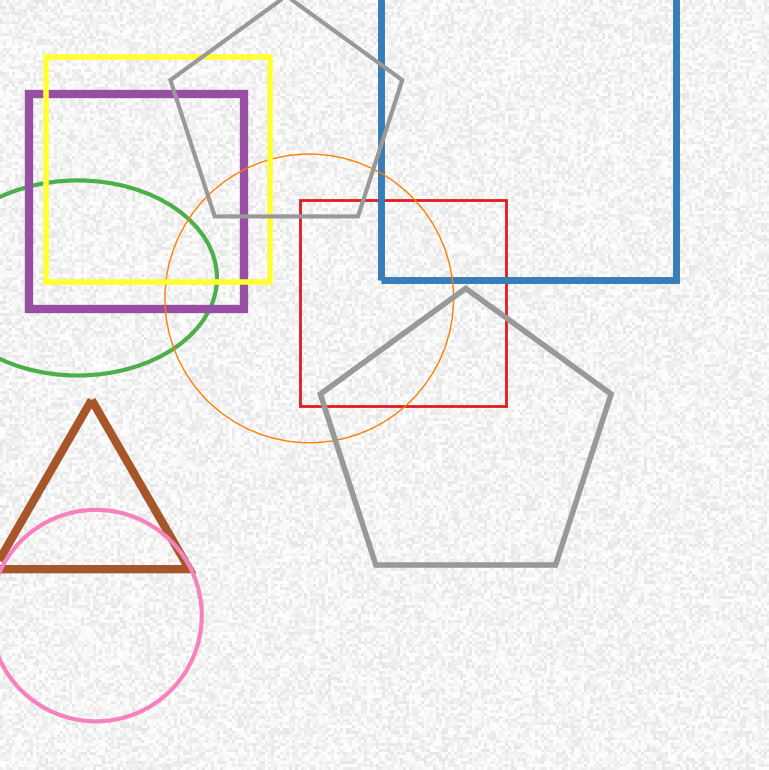[{"shape": "square", "thickness": 1, "radius": 0.67, "center": [0.523, 0.606]}, {"shape": "square", "thickness": 2.5, "radius": 0.96, "center": [0.687, 0.828]}, {"shape": "oval", "thickness": 1.5, "radius": 0.9, "center": [0.101, 0.639]}, {"shape": "square", "thickness": 3, "radius": 0.7, "center": [0.177, 0.738]}, {"shape": "circle", "thickness": 0.5, "radius": 0.94, "center": [0.402, 0.612]}, {"shape": "square", "thickness": 2, "radius": 0.73, "center": [0.205, 0.78]}, {"shape": "triangle", "thickness": 3, "radius": 0.73, "center": [0.119, 0.334]}, {"shape": "circle", "thickness": 1.5, "radius": 0.69, "center": [0.125, 0.201]}, {"shape": "pentagon", "thickness": 1.5, "radius": 0.79, "center": [0.372, 0.847]}, {"shape": "pentagon", "thickness": 2, "radius": 0.99, "center": [0.605, 0.427]}]